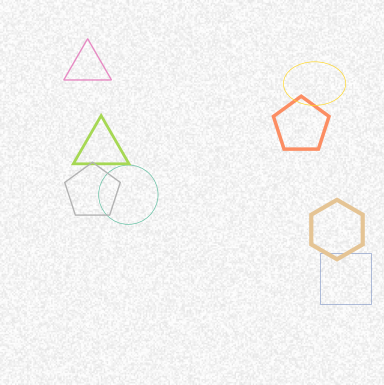[{"shape": "circle", "thickness": 0.5, "radius": 0.39, "center": [0.333, 0.494]}, {"shape": "pentagon", "thickness": 2.5, "radius": 0.38, "center": [0.782, 0.674]}, {"shape": "square", "thickness": 0.5, "radius": 0.33, "center": [0.898, 0.276]}, {"shape": "triangle", "thickness": 1, "radius": 0.36, "center": [0.228, 0.828]}, {"shape": "triangle", "thickness": 2, "radius": 0.42, "center": [0.263, 0.616]}, {"shape": "oval", "thickness": 0.5, "radius": 0.4, "center": [0.817, 0.783]}, {"shape": "hexagon", "thickness": 3, "radius": 0.39, "center": [0.875, 0.404]}, {"shape": "pentagon", "thickness": 1, "radius": 0.38, "center": [0.24, 0.503]}]